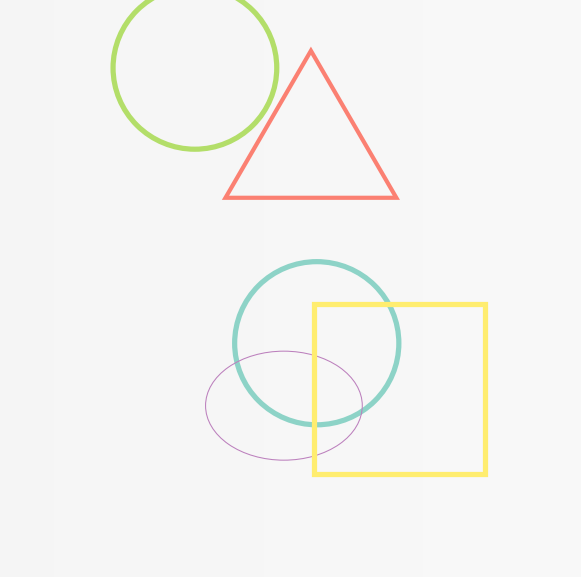[{"shape": "circle", "thickness": 2.5, "radius": 0.71, "center": [0.545, 0.405]}, {"shape": "triangle", "thickness": 2, "radius": 0.85, "center": [0.535, 0.742]}, {"shape": "circle", "thickness": 2.5, "radius": 0.7, "center": [0.335, 0.882]}, {"shape": "oval", "thickness": 0.5, "radius": 0.67, "center": [0.488, 0.297]}, {"shape": "square", "thickness": 2.5, "radius": 0.74, "center": [0.687, 0.325]}]